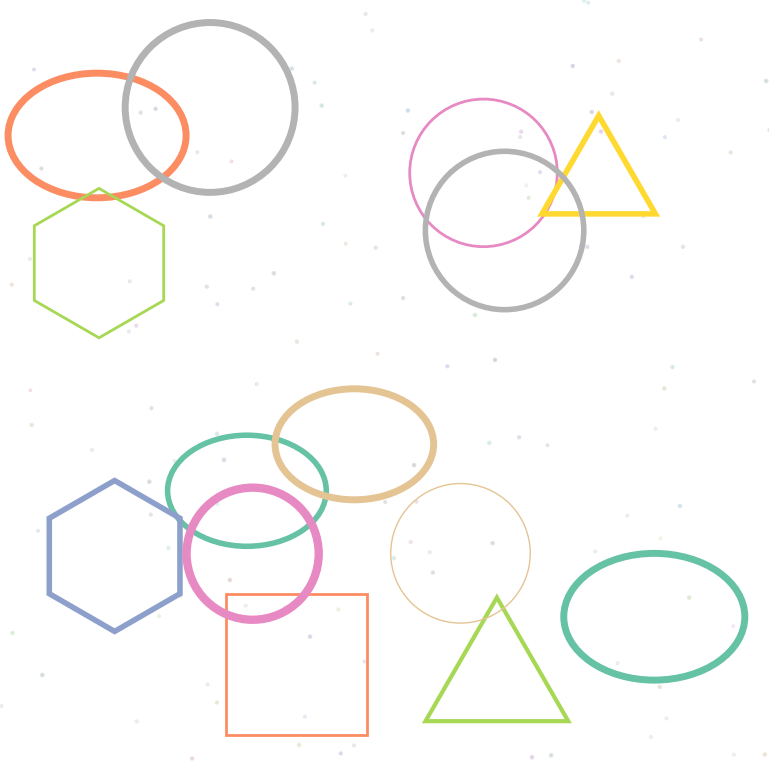[{"shape": "oval", "thickness": 2.5, "radius": 0.59, "center": [0.85, 0.199]}, {"shape": "oval", "thickness": 2, "radius": 0.52, "center": [0.321, 0.363]}, {"shape": "square", "thickness": 1, "radius": 0.46, "center": [0.385, 0.137]}, {"shape": "oval", "thickness": 2.5, "radius": 0.58, "center": [0.126, 0.824]}, {"shape": "hexagon", "thickness": 2, "radius": 0.49, "center": [0.149, 0.278]}, {"shape": "circle", "thickness": 3, "radius": 0.43, "center": [0.328, 0.281]}, {"shape": "circle", "thickness": 1, "radius": 0.48, "center": [0.628, 0.775]}, {"shape": "triangle", "thickness": 1.5, "radius": 0.54, "center": [0.645, 0.117]}, {"shape": "hexagon", "thickness": 1, "radius": 0.49, "center": [0.129, 0.658]}, {"shape": "triangle", "thickness": 2, "radius": 0.43, "center": [0.778, 0.765]}, {"shape": "oval", "thickness": 2.5, "radius": 0.51, "center": [0.46, 0.423]}, {"shape": "circle", "thickness": 0.5, "radius": 0.45, "center": [0.598, 0.281]}, {"shape": "circle", "thickness": 2.5, "radius": 0.55, "center": [0.273, 0.86]}, {"shape": "circle", "thickness": 2, "radius": 0.51, "center": [0.655, 0.701]}]